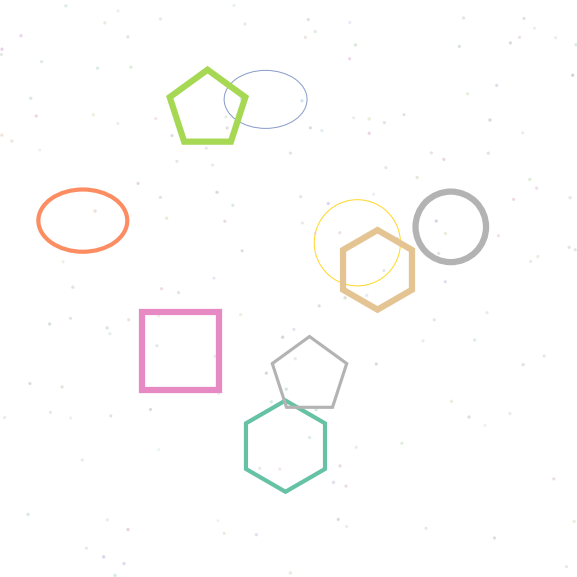[{"shape": "hexagon", "thickness": 2, "radius": 0.4, "center": [0.494, 0.227]}, {"shape": "oval", "thickness": 2, "radius": 0.39, "center": [0.143, 0.617]}, {"shape": "oval", "thickness": 0.5, "radius": 0.36, "center": [0.46, 0.827]}, {"shape": "square", "thickness": 3, "radius": 0.34, "center": [0.313, 0.392]}, {"shape": "pentagon", "thickness": 3, "radius": 0.34, "center": [0.359, 0.81]}, {"shape": "circle", "thickness": 0.5, "radius": 0.37, "center": [0.619, 0.579]}, {"shape": "hexagon", "thickness": 3, "radius": 0.34, "center": [0.654, 0.532]}, {"shape": "circle", "thickness": 3, "radius": 0.31, "center": [0.781, 0.606]}, {"shape": "pentagon", "thickness": 1.5, "radius": 0.34, "center": [0.536, 0.349]}]